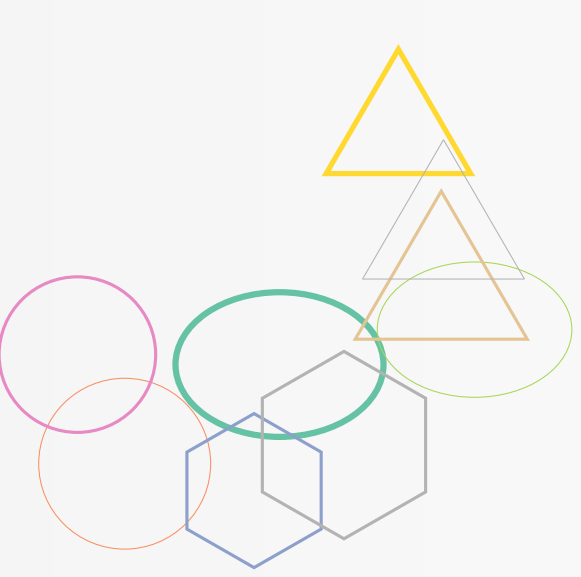[{"shape": "oval", "thickness": 3, "radius": 0.89, "center": [0.481, 0.368]}, {"shape": "circle", "thickness": 0.5, "radius": 0.74, "center": [0.214, 0.196]}, {"shape": "hexagon", "thickness": 1.5, "radius": 0.67, "center": [0.437, 0.15]}, {"shape": "circle", "thickness": 1.5, "radius": 0.67, "center": [0.133, 0.385]}, {"shape": "oval", "thickness": 0.5, "radius": 0.84, "center": [0.816, 0.428]}, {"shape": "triangle", "thickness": 2.5, "radius": 0.72, "center": [0.685, 0.77]}, {"shape": "triangle", "thickness": 1.5, "radius": 0.85, "center": [0.759, 0.497]}, {"shape": "hexagon", "thickness": 1.5, "radius": 0.81, "center": [0.592, 0.228]}, {"shape": "triangle", "thickness": 0.5, "radius": 0.8, "center": [0.763, 0.596]}]